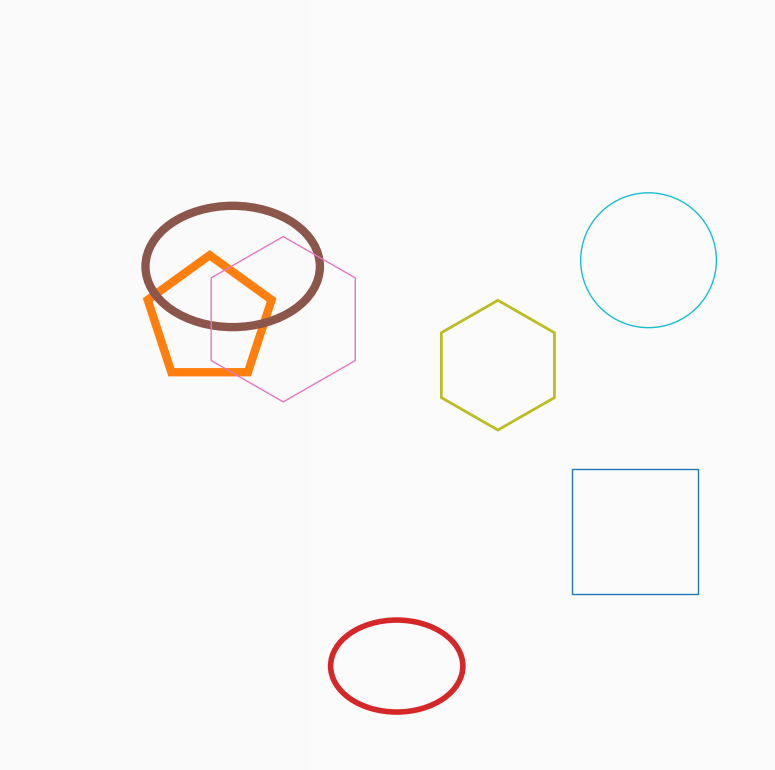[{"shape": "square", "thickness": 0.5, "radius": 0.41, "center": [0.82, 0.31]}, {"shape": "pentagon", "thickness": 3, "radius": 0.42, "center": [0.271, 0.585]}, {"shape": "oval", "thickness": 2, "radius": 0.43, "center": [0.512, 0.135]}, {"shape": "oval", "thickness": 3, "radius": 0.56, "center": [0.3, 0.654]}, {"shape": "hexagon", "thickness": 0.5, "radius": 0.54, "center": [0.365, 0.585]}, {"shape": "hexagon", "thickness": 1, "radius": 0.42, "center": [0.642, 0.526]}, {"shape": "circle", "thickness": 0.5, "radius": 0.44, "center": [0.837, 0.662]}]